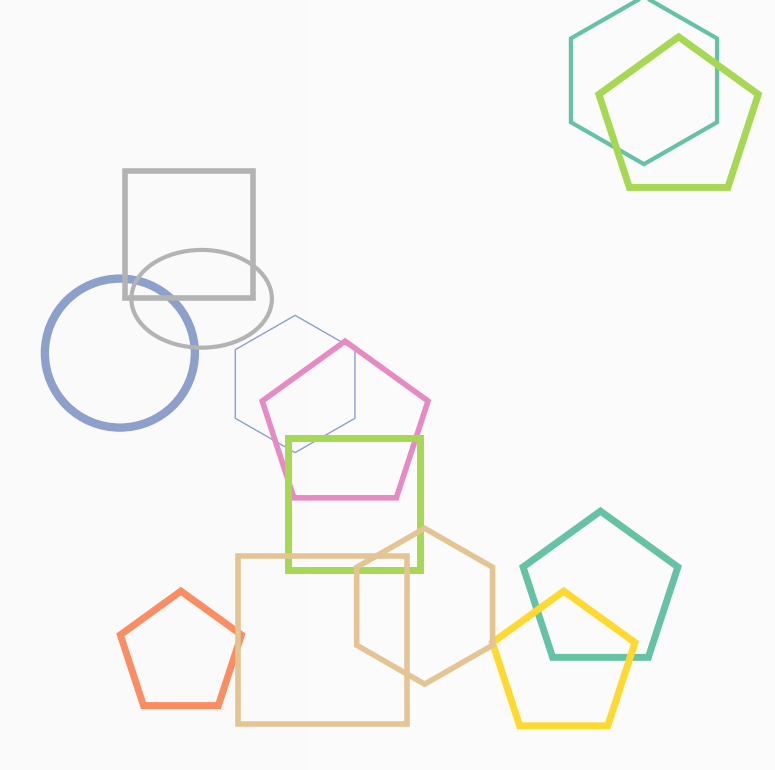[{"shape": "pentagon", "thickness": 2.5, "radius": 0.52, "center": [0.775, 0.231]}, {"shape": "hexagon", "thickness": 1.5, "radius": 0.54, "center": [0.831, 0.896]}, {"shape": "pentagon", "thickness": 2.5, "radius": 0.41, "center": [0.233, 0.15]}, {"shape": "hexagon", "thickness": 0.5, "radius": 0.45, "center": [0.381, 0.501]}, {"shape": "circle", "thickness": 3, "radius": 0.48, "center": [0.155, 0.541]}, {"shape": "pentagon", "thickness": 2, "radius": 0.56, "center": [0.445, 0.444]}, {"shape": "square", "thickness": 2.5, "radius": 0.43, "center": [0.457, 0.345]}, {"shape": "pentagon", "thickness": 2.5, "radius": 0.54, "center": [0.876, 0.844]}, {"shape": "pentagon", "thickness": 2.5, "radius": 0.48, "center": [0.727, 0.136]}, {"shape": "hexagon", "thickness": 2, "radius": 0.51, "center": [0.548, 0.213]}, {"shape": "square", "thickness": 2, "radius": 0.54, "center": [0.417, 0.169]}, {"shape": "oval", "thickness": 1.5, "radius": 0.45, "center": [0.26, 0.612]}, {"shape": "square", "thickness": 2, "radius": 0.41, "center": [0.244, 0.695]}]